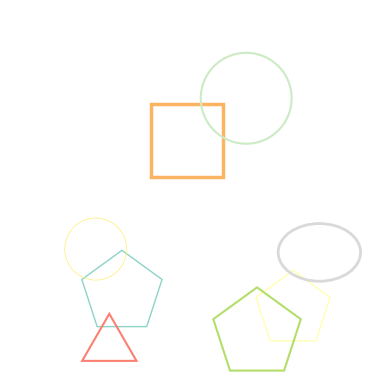[{"shape": "pentagon", "thickness": 1, "radius": 0.55, "center": [0.317, 0.24]}, {"shape": "pentagon", "thickness": 1, "radius": 0.51, "center": [0.761, 0.196]}, {"shape": "triangle", "thickness": 1.5, "radius": 0.41, "center": [0.284, 0.103]}, {"shape": "square", "thickness": 2.5, "radius": 0.47, "center": [0.486, 0.635]}, {"shape": "pentagon", "thickness": 1.5, "radius": 0.6, "center": [0.668, 0.134]}, {"shape": "oval", "thickness": 2, "radius": 0.53, "center": [0.83, 0.344]}, {"shape": "circle", "thickness": 1.5, "radius": 0.59, "center": [0.639, 0.745]}, {"shape": "circle", "thickness": 0.5, "radius": 0.4, "center": [0.249, 0.353]}]